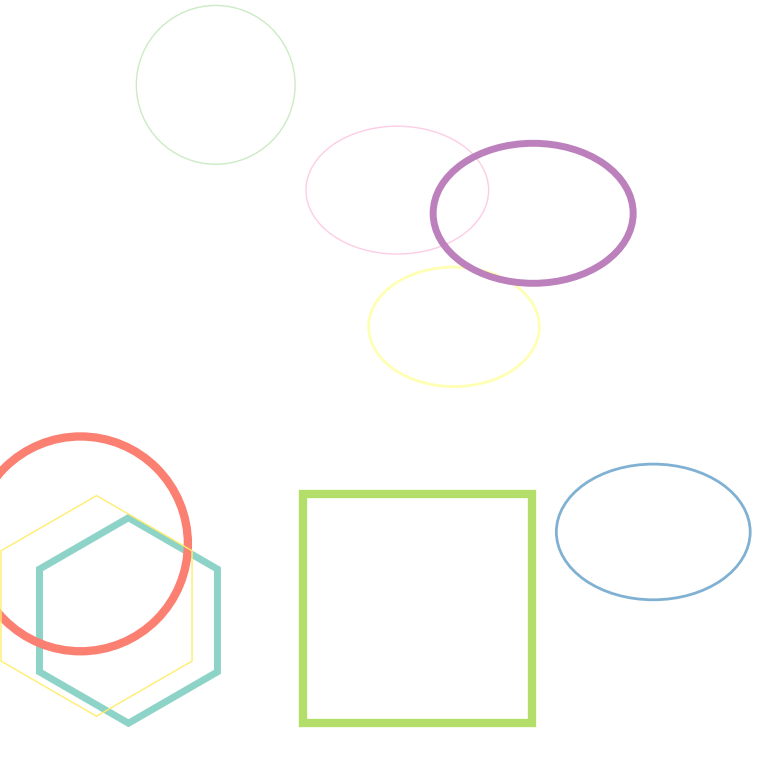[{"shape": "hexagon", "thickness": 2.5, "radius": 0.67, "center": [0.167, 0.194]}, {"shape": "oval", "thickness": 1, "radius": 0.55, "center": [0.59, 0.576]}, {"shape": "circle", "thickness": 3, "radius": 0.7, "center": [0.105, 0.294]}, {"shape": "oval", "thickness": 1, "radius": 0.63, "center": [0.848, 0.309]}, {"shape": "square", "thickness": 3, "radius": 0.74, "center": [0.542, 0.209]}, {"shape": "oval", "thickness": 0.5, "radius": 0.59, "center": [0.516, 0.753]}, {"shape": "oval", "thickness": 2.5, "radius": 0.65, "center": [0.692, 0.723]}, {"shape": "circle", "thickness": 0.5, "radius": 0.52, "center": [0.28, 0.89]}, {"shape": "hexagon", "thickness": 0.5, "radius": 0.72, "center": [0.125, 0.213]}]